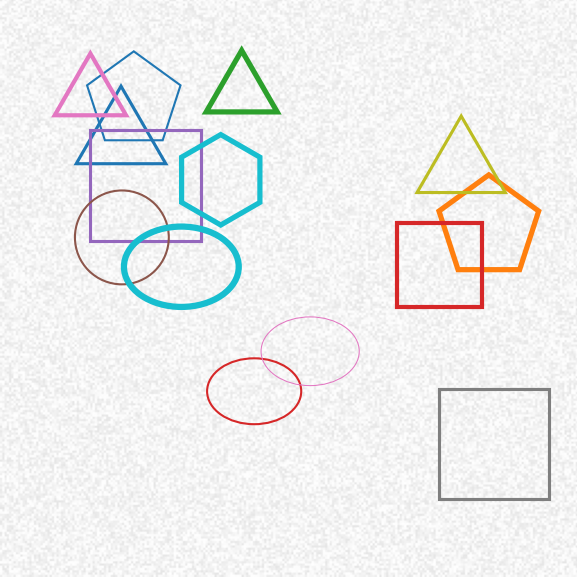[{"shape": "pentagon", "thickness": 1, "radius": 0.43, "center": [0.232, 0.825]}, {"shape": "triangle", "thickness": 1.5, "radius": 0.45, "center": [0.21, 0.76]}, {"shape": "pentagon", "thickness": 2.5, "radius": 0.45, "center": [0.846, 0.606]}, {"shape": "triangle", "thickness": 2.5, "radius": 0.35, "center": [0.418, 0.841]}, {"shape": "square", "thickness": 2, "radius": 0.37, "center": [0.761, 0.541]}, {"shape": "oval", "thickness": 1, "radius": 0.41, "center": [0.44, 0.322]}, {"shape": "square", "thickness": 1.5, "radius": 0.48, "center": [0.251, 0.678]}, {"shape": "circle", "thickness": 1, "radius": 0.41, "center": [0.211, 0.588]}, {"shape": "triangle", "thickness": 2, "radius": 0.36, "center": [0.157, 0.835]}, {"shape": "oval", "thickness": 0.5, "radius": 0.42, "center": [0.537, 0.391]}, {"shape": "square", "thickness": 1.5, "radius": 0.48, "center": [0.855, 0.23]}, {"shape": "triangle", "thickness": 1.5, "radius": 0.44, "center": [0.799, 0.71]}, {"shape": "oval", "thickness": 3, "radius": 0.5, "center": [0.314, 0.537]}, {"shape": "hexagon", "thickness": 2.5, "radius": 0.39, "center": [0.382, 0.688]}]